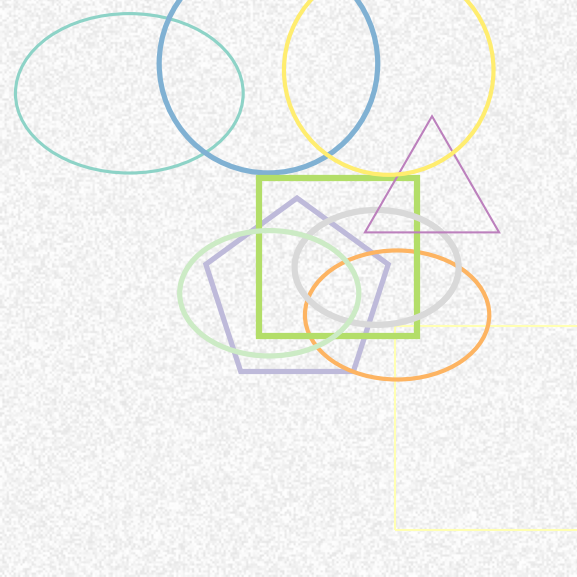[{"shape": "oval", "thickness": 1.5, "radius": 0.99, "center": [0.224, 0.838]}, {"shape": "square", "thickness": 1, "radius": 0.88, "center": [0.86, 0.258]}, {"shape": "pentagon", "thickness": 2.5, "radius": 0.83, "center": [0.514, 0.49]}, {"shape": "circle", "thickness": 2.5, "radius": 0.95, "center": [0.465, 0.889]}, {"shape": "oval", "thickness": 2, "radius": 0.8, "center": [0.688, 0.454]}, {"shape": "square", "thickness": 3, "radius": 0.69, "center": [0.586, 0.554]}, {"shape": "oval", "thickness": 3, "radius": 0.71, "center": [0.652, 0.536]}, {"shape": "triangle", "thickness": 1, "radius": 0.67, "center": [0.748, 0.664]}, {"shape": "oval", "thickness": 2.5, "radius": 0.78, "center": [0.466, 0.491]}, {"shape": "circle", "thickness": 2, "radius": 0.91, "center": [0.673, 0.878]}]